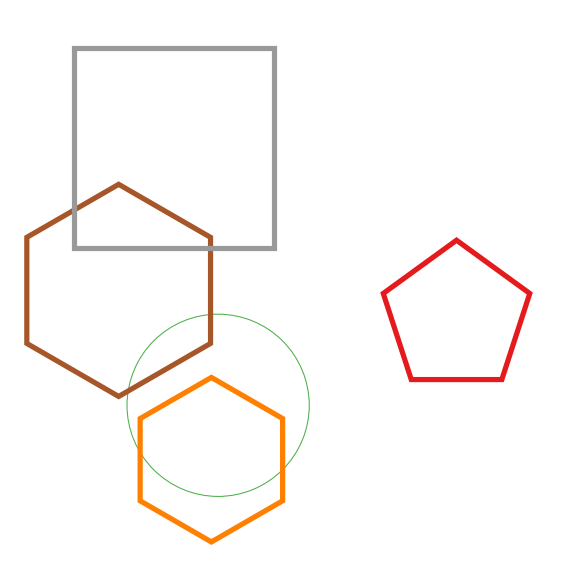[{"shape": "pentagon", "thickness": 2.5, "radius": 0.67, "center": [0.791, 0.45]}, {"shape": "circle", "thickness": 0.5, "radius": 0.79, "center": [0.378, 0.297]}, {"shape": "hexagon", "thickness": 2.5, "radius": 0.71, "center": [0.366, 0.203]}, {"shape": "hexagon", "thickness": 2.5, "radius": 0.92, "center": [0.206, 0.496]}, {"shape": "square", "thickness": 2.5, "radius": 0.87, "center": [0.301, 0.743]}]